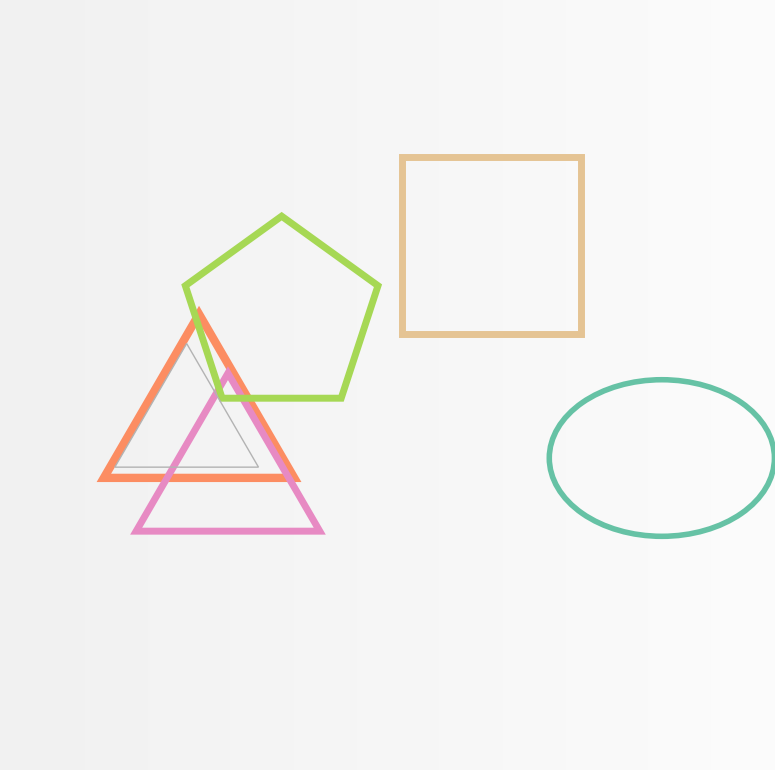[{"shape": "oval", "thickness": 2, "radius": 0.73, "center": [0.854, 0.405]}, {"shape": "triangle", "thickness": 3, "radius": 0.71, "center": [0.257, 0.45]}, {"shape": "triangle", "thickness": 2.5, "radius": 0.68, "center": [0.294, 0.379]}, {"shape": "pentagon", "thickness": 2.5, "radius": 0.65, "center": [0.363, 0.589]}, {"shape": "square", "thickness": 2.5, "radius": 0.58, "center": [0.634, 0.682]}, {"shape": "triangle", "thickness": 0.5, "radius": 0.54, "center": [0.241, 0.447]}]